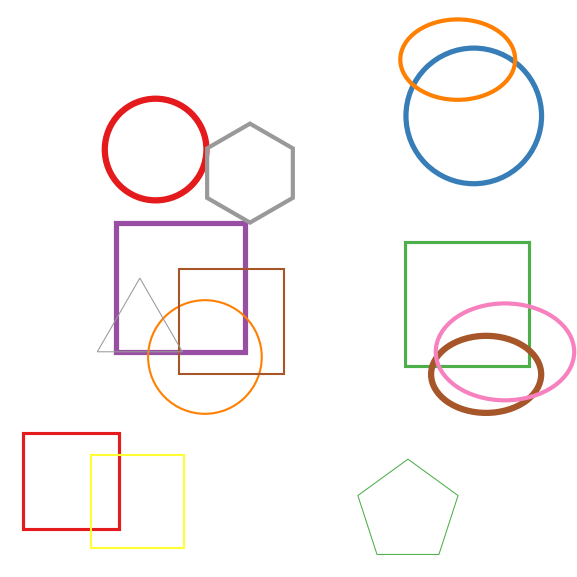[{"shape": "square", "thickness": 1.5, "radius": 0.42, "center": [0.124, 0.166]}, {"shape": "circle", "thickness": 3, "radius": 0.44, "center": [0.269, 0.74]}, {"shape": "circle", "thickness": 2.5, "radius": 0.59, "center": [0.82, 0.798]}, {"shape": "pentagon", "thickness": 0.5, "radius": 0.46, "center": [0.706, 0.113]}, {"shape": "square", "thickness": 1.5, "radius": 0.53, "center": [0.808, 0.473]}, {"shape": "square", "thickness": 2.5, "radius": 0.56, "center": [0.313, 0.501]}, {"shape": "circle", "thickness": 1, "radius": 0.49, "center": [0.355, 0.381]}, {"shape": "oval", "thickness": 2, "radius": 0.5, "center": [0.793, 0.896]}, {"shape": "square", "thickness": 1, "radius": 0.4, "center": [0.238, 0.131]}, {"shape": "oval", "thickness": 3, "radius": 0.48, "center": [0.842, 0.351]}, {"shape": "square", "thickness": 1, "radius": 0.45, "center": [0.401, 0.443]}, {"shape": "oval", "thickness": 2, "radius": 0.6, "center": [0.874, 0.39]}, {"shape": "triangle", "thickness": 0.5, "radius": 0.43, "center": [0.242, 0.433]}, {"shape": "hexagon", "thickness": 2, "radius": 0.43, "center": [0.433, 0.699]}]